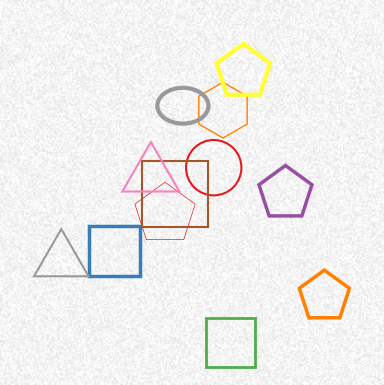[{"shape": "circle", "thickness": 1.5, "radius": 0.36, "center": [0.555, 0.564]}, {"shape": "pentagon", "thickness": 0.5, "radius": 0.41, "center": [0.429, 0.444]}, {"shape": "square", "thickness": 2.5, "radius": 0.33, "center": [0.297, 0.347]}, {"shape": "square", "thickness": 2, "radius": 0.32, "center": [0.598, 0.111]}, {"shape": "pentagon", "thickness": 2.5, "radius": 0.36, "center": [0.741, 0.498]}, {"shape": "pentagon", "thickness": 2.5, "radius": 0.34, "center": [0.842, 0.23]}, {"shape": "hexagon", "thickness": 1, "radius": 0.36, "center": [0.579, 0.714]}, {"shape": "pentagon", "thickness": 3, "radius": 0.37, "center": [0.632, 0.813]}, {"shape": "square", "thickness": 1.5, "radius": 0.43, "center": [0.455, 0.497]}, {"shape": "triangle", "thickness": 1.5, "radius": 0.43, "center": [0.392, 0.545]}, {"shape": "triangle", "thickness": 1.5, "radius": 0.41, "center": [0.159, 0.323]}, {"shape": "oval", "thickness": 3, "radius": 0.33, "center": [0.475, 0.725]}]